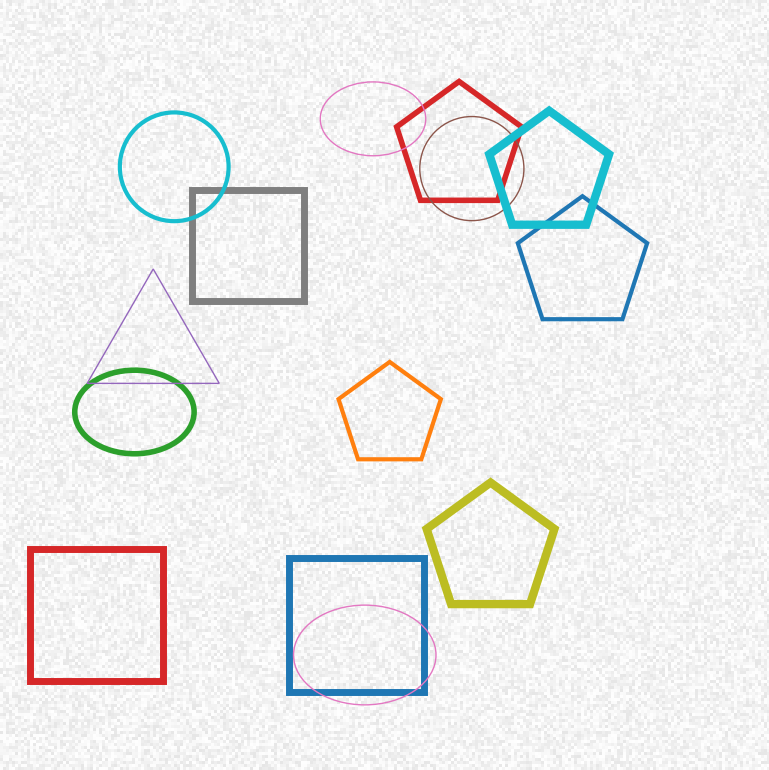[{"shape": "pentagon", "thickness": 1.5, "radius": 0.44, "center": [0.756, 0.657]}, {"shape": "square", "thickness": 2.5, "radius": 0.44, "center": [0.463, 0.188]}, {"shape": "pentagon", "thickness": 1.5, "radius": 0.35, "center": [0.506, 0.46]}, {"shape": "oval", "thickness": 2, "radius": 0.39, "center": [0.175, 0.465]}, {"shape": "pentagon", "thickness": 2, "radius": 0.43, "center": [0.596, 0.809]}, {"shape": "square", "thickness": 2.5, "radius": 0.43, "center": [0.125, 0.201]}, {"shape": "triangle", "thickness": 0.5, "radius": 0.5, "center": [0.199, 0.552]}, {"shape": "circle", "thickness": 0.5, "radius": 0.34, "center": [0.613, 0.781]}, {"shape": "oval", "thickness": 0.5, "radius": 0.34, "center": [0.484, 0.846]}, {"shape": "oval", "thickness": 0.5, "radius": 0.46, "center": [0.474, 0.149]}, {"shape": "square", "thickness": 2.5, "radius": 0.36, "center": [0.322, 0.681]}, {"shape": "pentagon", "thickness": 3, "radius": 0.44, "center": [0.637, 0.286]}, {"shape": "circle", "thickness": 1.5, "radius": 0.35, "center": [0.226, 0.783]}, {"shape": "pentagon", "thickness": 3, "radius": 0.41, "center": [0.713, 0.774]}]